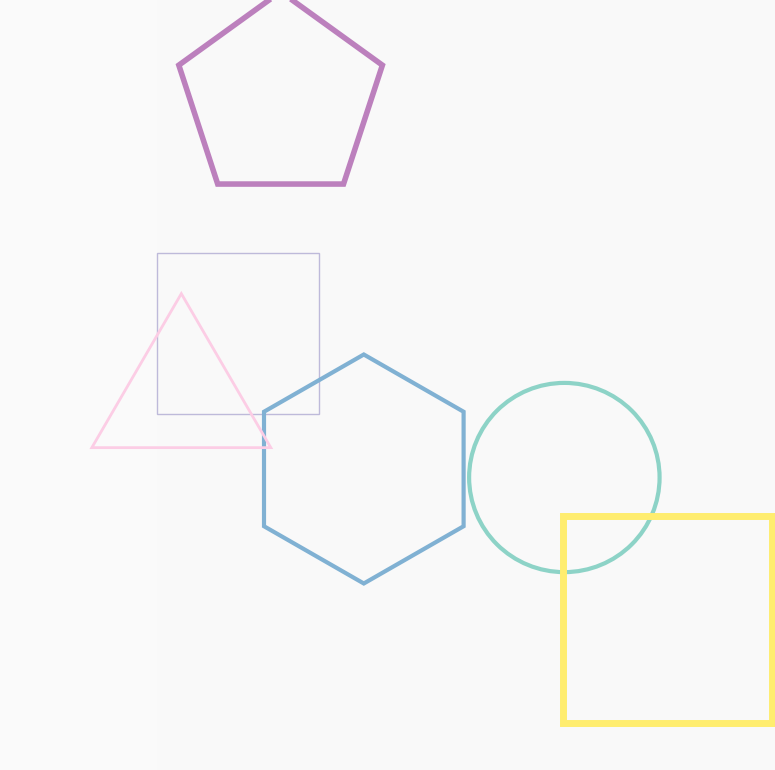[{"shape": "circle", "thickness": 1.5, "radius": 0.61, "center": [0.728, 0.38]}, {"shape": "square", "thickness": 0.5, "radius": 0.52, "center": [0.307, 0.567]}, {"shape": "hexagon", "thickness": 1.5, "radius": 0.74, "center": [0.469, 0.391]}, {"shape": "triangle", "thickness": 1, "radius": 0.67, "center": [0.234, 0.485]}, {"shape": "pentagon", "thickness": 2, "radius": 0.69, "center": [0.362, 0.873]}, {"shape": "square", "thickness": 2.5, "radius": 0.67, "center": [0.862, 0.196]}]